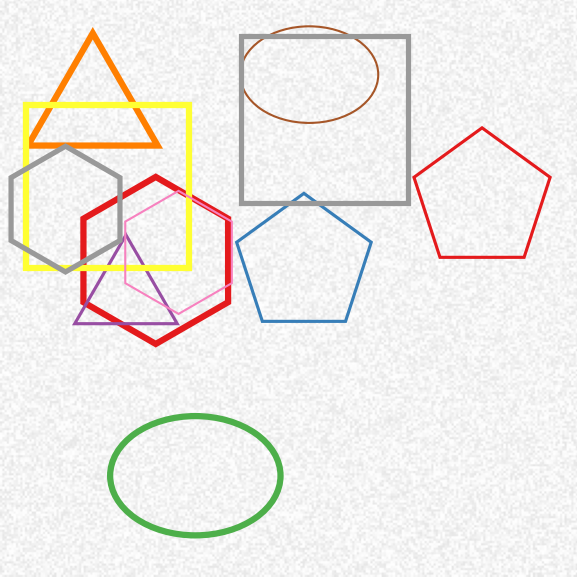[{"shape": "pentagon", "thickness": 1.5, "radius": 0.62, "center": [0.835, 0.654]}, {"shape": "hexagon", "thickness": 3, "radius": 0.72, "center": [0.27, 0.548]}, {"shape": "pentagon", "thickness": 1.5, "radius": 0.61, "center": [0.526, 0.542]}, {"shape": "oval", "thickness": 3, "radius": 0.74, "center": [0.338, 0.175]}, {"shape": "triangle", "thickness": 1.5, "radius": 0.51, "center": [0.218, 0.49]}, {"shape": "triangle", "thickness": 3, "radius": 0.65, "center": [0.161, 0.812]}, {"shape": "square", "thickness": 3, "radius": 0.71, "center": [0.186, 0.676]}, {"shape": "oval", "thickness": 1, "radius": 0.6, "center": [0.535, 0.87]}, {"shape": "hexagon", "thickness": 1, "radius": 0.53, "center": [0.309, 0.562]}, {"shape": "hexagon", "thickness": 2.5, "radius": 0.54, "center": [0.113, 0.637]}, {"shape": "square", "thickness": 2.5, "radius": 0.72, "center": [0.562, 0.792]}]